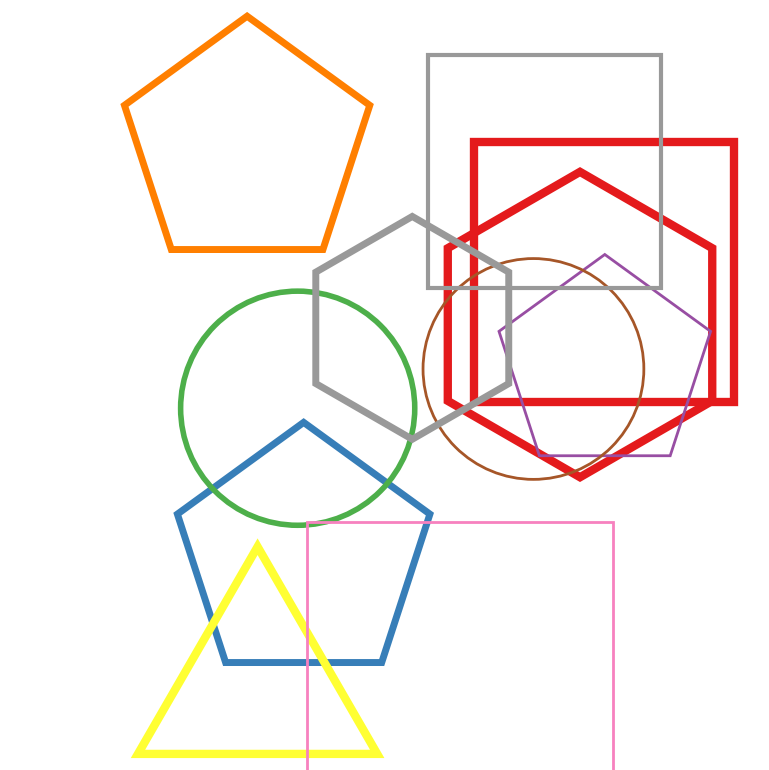[{"shape": "hexagon", "thickness": 3, "radius": 0.99, "center": [0.753, 0.579]}, {"shape": "square", "thickness": 3, "radius": 0.84, "center": [0.785, 0.647]}, {"shape": "pentagon", "thickness": 2.5, "radius": 0.86, "center": [0.394, 0.279]}, {"shape": "circle", "thickness": 2, "radius": 0.76, "center": [0.387, 0.47]}, {"shape": "pentagon", "thickness": 1, "radius": 0.72, "center": [0.785, 0.525]}, {"shape": "pentagon", "thickness": 2.5, "radius": 0.84, "center": [0.321, 0.811]}, {"shape": "triangle", "thickness": 3, "radius": 0.9, "center": [0.335, 0.111]}, {"shape": "circle", "thickness": 1, "radius": 0.72, "center": [0.693, 0.521]}, {"shape": "square", "thickness": 1, "radius": 0.99, "center": [0.597, 0.124]}, {"shape": "square", "thickness": 1.5, "radius": 0.76, "center": [0.707, 0.778]}, {"shape": "hexagon", "thickness": 2.5, "radius": 0.72, "center": [0.535, 0.574]}]